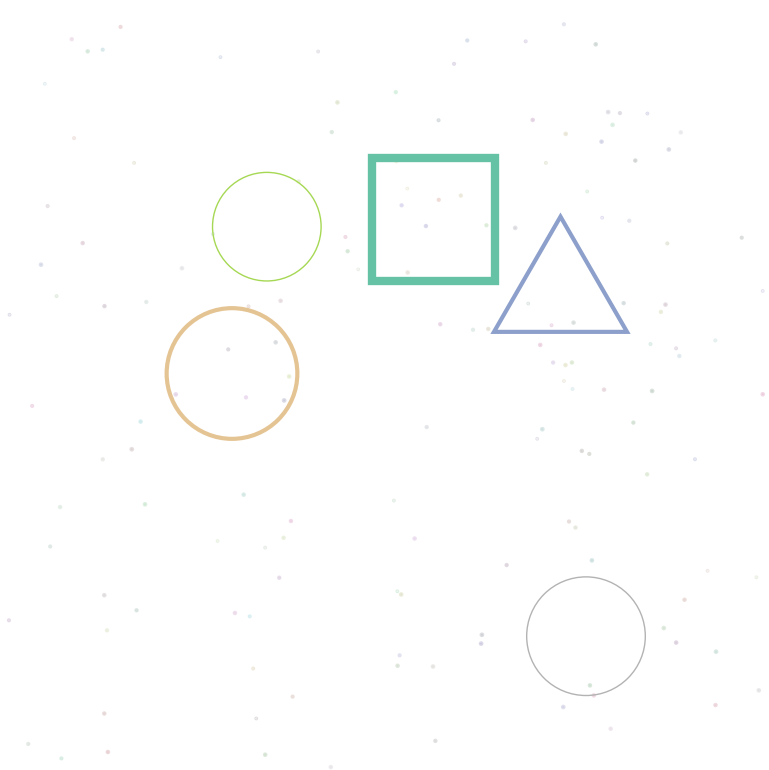[{"shape": "square", "thickness": 3, "radius": 0.4, "center": [0.563, 0.715]}, {"shape": "triangle", "thickness": 1.5, "radius": 0.5, "center": [0.728, 0.619]}, {"shape": "circle", "thickness": 0.5, "radius": 0.35, "center": [0.347, 0.706]}, {"shape": "circle", "thickness": 1.5, "radius": 0.42, "center": [0.301, 0.515]}, {"shape": "circle", "thickness": 0.5, "radius": 0.39, "center": [0.761, 0.174]}]